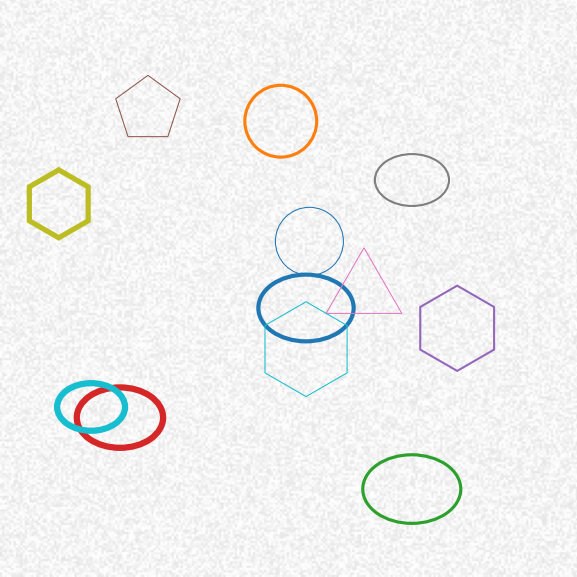[{"shape": "oval", "thickness": 2, "radius": 0.41, "center": [0.53, 0.466]}, {"shape": "circle", "thickness": 0.5, "radius": 0.29, "center": [0.536, 0.581]}, {"shape": "circle", "thickness": 1.5, "radius": 0.31, "center": [0.486, 0.789]}, {"shape": "oval", "thickness": 1.5, "radius": 0.42, "center": [0.713, 0.152]}, {"shape": "oval", "thickness": 3, "radius": 0.37, "center": [0.208, 0.276]}, {"shape": "hexagon", "thickness": 1, "radius": 0.37, "center": [0.792, 0.431]}, {"shape": "pentagon", "thickness": 0.5, "radius": 0.29, "center": [0.256, 0.81]}, {"shape": "triangle", "thickness": 0.5, "radius": 0.38, "center": [0.63, 0.494]}, {"shape": "oval", "thickness": 1, "radius": 0.32, "center": [0.713, 0.687]}, {"shape": "hexagon", "thickness": 2.5, "radius": 0.29, "center": [0.102, 0.646]}, {"shape": "oval", "thickness": 3, "radius": 0.29, "center": [0.158, 0.294]}, {"shape": "hexagon", "thickness": 0.5, "radius": 0.41, "center": [0.53, 0.395]}]